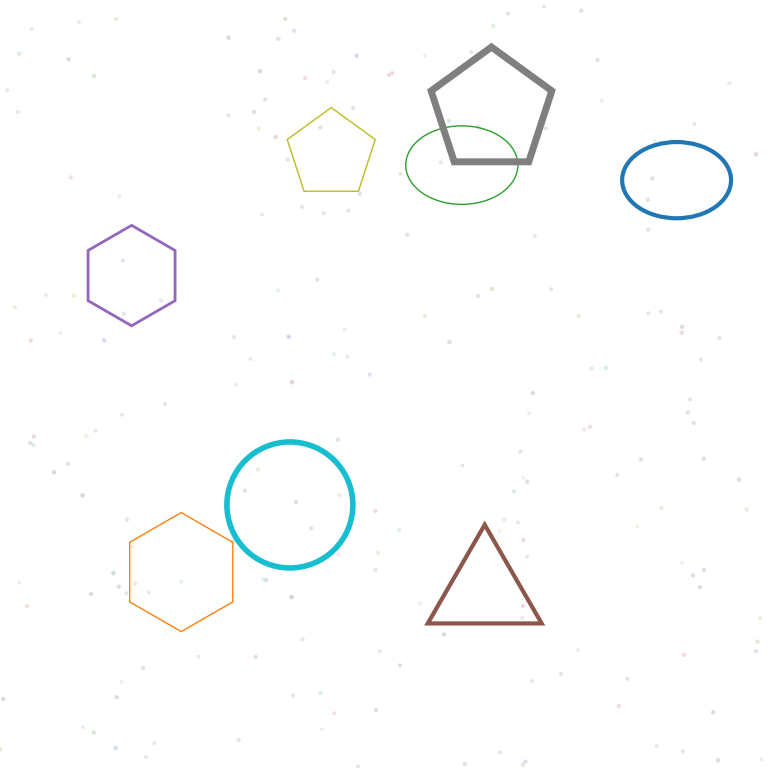[{"shape": "oval", "thickness": 1.5, "radius": 0.35, "center": [0.879, 0.766]}, {"shape": "hexagon", "thickness": 0.5, "radius": 0.39, "center": [0.235, 0.257]}, {"shape": "oval", "thickness": 0.5, "radius": 0.36, "center": [0.6, 0.786]}, {"shape": "hexagon", "thickness": 1, "radius": 0.33, "center": [0.171, 0.642]}, {"shape": "triangle", "thickness": 1.5, "radius": 0.43, "center": [0.629, 0.233]}, {"shape": "pentagon", "thickness": 2.5, "radius": 0.41, "center": [0.638, 0.857]}, {"shape": "pentagon", "thickness": 0.5, "radius": 0.3, "center": [0.43, 0.8]}, {"shape": "circle", "thickness": 2, "radius": 0.41, "center": [0.376, 0.344]}]